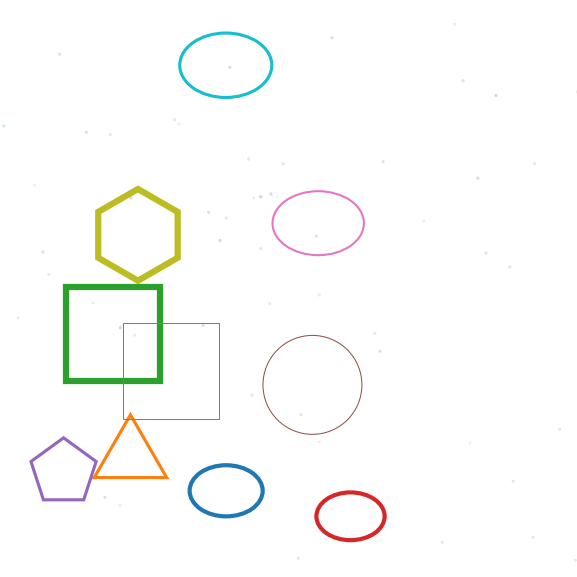[{"shape": "oval", "thickness": 2, "radius": 0.32, "center": [0.392, 0.149]}, {"shape": "triangle", "thickness": 1.5, "radius": 0.36, "center": [0.226, 0.208]}, {"shape": "square", "thickness": 3, "radius": 0.41, "center": [0.195, 0.421]}, {"shape": "oval", "thickness": 2, "radius": 0.3, "center": [0.607, 0.105]}, {"shape": "pentagon", "thickness": 1.5, "radius": 0.3, "center": [0.11, 0.182]}, {"shape": "circle", "thickness": 0.5, "radius": 0.43, "center": [0.541, 0.333]}, {"shape": "oval", "thickness": 1, "radius": 0.4, "center": [0.551, 0.613]}, {"shape": "square", "thickness": 0.5, "radius": 0.42, "center": [0.296, 0.356]}, {"shape": "hexagon", "thickness": 3, "radius": 0.4, "center": [0.239, 0.592]}, {"shape": "oval", "thickness": 1.5, "radius": 0.4, "center": [0.391, 0.886]}]